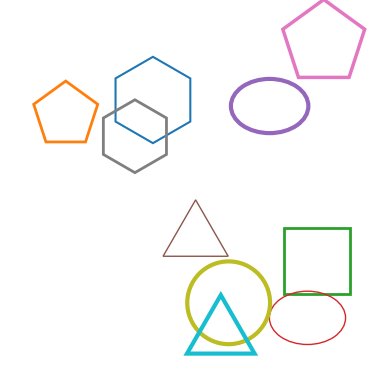[{"shape": "hexagon", "thickness": 1.5, "radius": 0.56, "center": [0.397, 0.74]}, {"shape": "pentagon", "thickness": 2, "radius": 0.44, "center": [0.171, 0.702]}, {"shape": "square", "thickness": 2, "radius": 0.43, "center": [0.823, 0.321]}, {"shape": "oval", "thickness": 1, "radius": 0.49, "center": [0.799, 0.174]}, {"shape": "oval", "thickness": 3, "radius": 0.5, "center": [0.7, 0.725]}, {"shape": "triangle", "thickness": 1, "radius": 0.49, "center": [0.508, 0.383]}, {"shape": "pentagon", "thickness": 2.5, "radius": 0.56, "center": [0.841, 0.889]}, {"shape": "hexagon", "thickness": 2, "radius": 0.47, "center": [0.35, 0.646]}, {"shape": "circle", "thickness": 3, "radius": 0.54, "center": [0.594, 0.214]}, {"shape": "triangle", "thickness": 3, "radius": 0.51, "center": [0.573, 0.132]}]